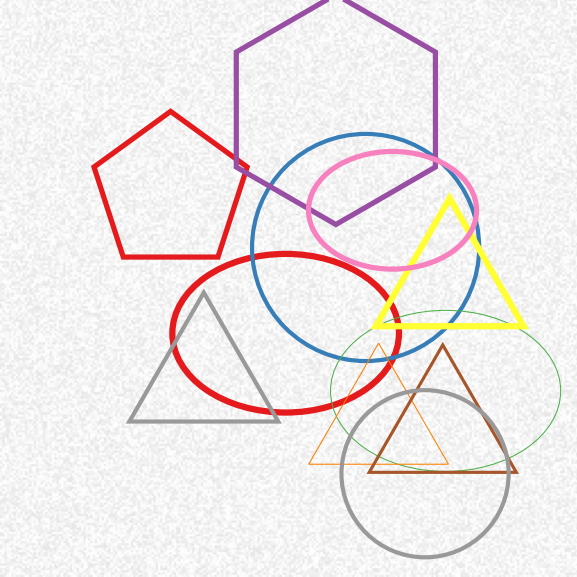[{"shape": "oval", "thickness": 3, "radius": 0.98, "center": [0.495, 0.422]}, {"shape": "pentagon", "thickness": 2.5, "radius": 0.7, "center": [0.295, 0.667]}, {"shape": "circle", "thickness": 2, "radius": 0.98, "center": [0.633, 0.571]}, {"shape": "oval", "thickness": 0.5, "radius": 1.0, "center": [0.772, 0.322]}, {"shape": "hexagon", "thickness": 2.5, "radius": 1.0, "center": [0.582, 0.809]}, {"shape": "triangle", "thickness": 0.5, "radius": 0.7, "center": [0.656, 0.265]}, {"shape": "triangle", "thickness": 3, "radius": 0.74, "center": [0.779, 0.508]}, {"shape": "triangle", "thickness": 1.5, "radius": 0.74, "center": [0.767, 0.255]}, {"shape": "oval", "thickness": 2.5, "radius": 0.73, "center": [0.68, 0.635]}, {"shape": "triangle", "thickness": 2, "radius": 0.74, "center": [0.353, 0.344]}, {"shape": "circle", "thickness": 2, "radius": 0.72, "center": [0.736, 0.179]}]